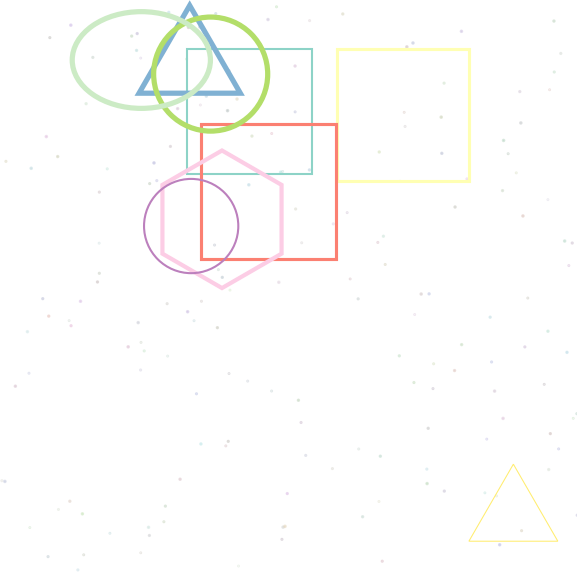[{"shape": "square", "thickness": 1, "radius": 0.54, "center": [0.432, 0.806]}, {"shape": "square", "thickness": 1.5, "radius": 0.57, "center": [0.698, 0.8]}, {"shape": "square", "thickness": 1.5, "radius": 0.58, "center": [0.465, 0.668]}, {"shape": "triangle", "thickness": 2.5, "radius": 0.51, "center": [0.328, 0.888]}, {"shape": "circle", "thickness": 2.5, "radius": 0.49, "center": [0.365, 0.871]}, {"shape": "hexagon", "thickness": 2, "radius": 0.6, "center": [0.384, 0.619]}, {"shape": "circle", "thickness": 1, "radius": 0.41, "center": [0.331, 0.608]}, {"shape": "oval", "thickness": 2.5, "radius": 0.6, "center": [0.245, 0.895]}, {"shape": "triangle", "thickness": 0.5, "radius": 0.44, "center": [0.889, 0.106]}]